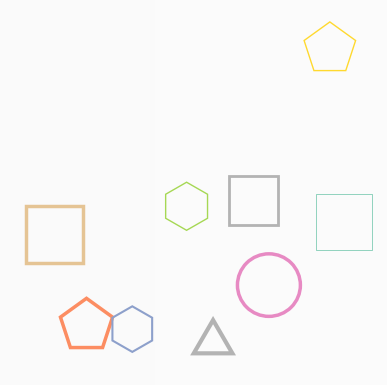[{"shape": "square", "thickness": 0.5, "radius": 0.36, "center": [0.887, 0.424]}, {"shape": "pentagon", "thickness": 2.5, "radius": 0.35, "center": [0.223, 0.154]}, {"shape": "hexagon", "thickness": 1.5, "radius": 0.3, "center": [0.341, 0.145]}, {"shape": "circle", "thickness": 2.5, "radius": 0.41, "center": [0.694, 0.259]}, {"shape": "hexagon", "thickness": 1, "radius": 0.31, "center": [0.482, 0.464]}, {"shape": "pentagon", "thickness": 1, "radius": 0.35, "center": [0.851, 0.873]}, {"shape": "square", "thickness": 2.5, "radius": 0.37, "center": [0.14, 0.391]}, {"shape": "square", "thickness": 2, "radius": 0.32, "center": [0.654, 0.479]}, {"shape": "triangle", "thickness": 3, "radius": 0.29, "center": [0.55, 0.111]}]